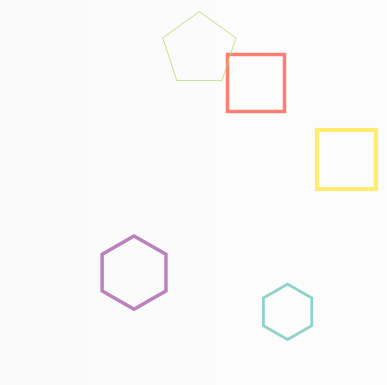[{"shape": "hexagon", "thickness": 2, "radius": 0.36, "center": [0.742, 0.19]}, {"shape": "square", "thickness": 2.5, "radius": 0.37, "center": [0.66, 0.785]}, {"shape": "pentagon", "thickness": 0.5, "radius": 0.5, "center": [0.514, 0.871]}, {"shape": "hexagon", "thickness": 2.5, "radius": 0.48, "center": [0.346, 0.292]}, {"shape": "square", "thickness": 3, "radius": 0.38, "center": [0.895, 0.586]}]